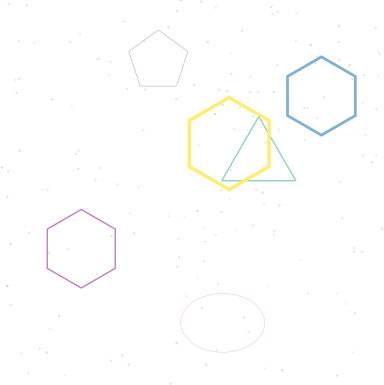[{"shape": "triangle", "thickness": 1, "radius": 0.56, "center": [0.672, 0.586]}, {"shape": "pentagon", "thickness": 0.5, "radius": 0.4, "center": [0.411, 0.842]}, {"shape": "hexagon", "thickness": 2, "radius": 0.51, "center": [0.835, 0.751]}, {"shape": "oval", "thickness": 0.5, "radius": 0.55, "center": [0.578, 0.161]}, {"shape": "hexagon", "thickness": 1, "radius": 0.51, "center": [0.211, 0.354]}, {"shape": "hexagon", "thickness": 2.5, "radius": 0.6, "center": [0.595, 0.627]}]